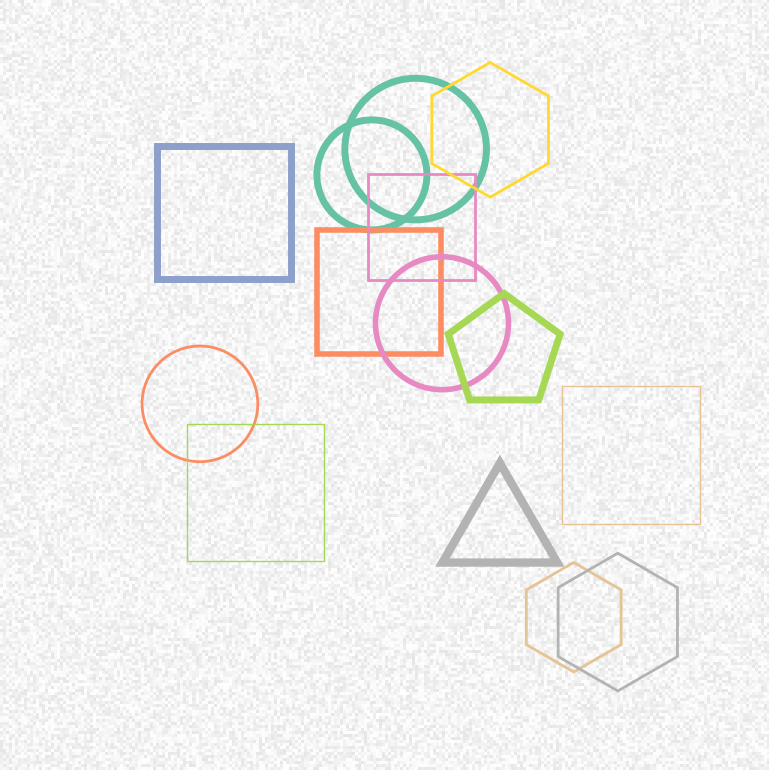[{"shape": "circle", "thickness": 2.5, "radius": 0.46, "center": [0.54, 0.806]}, {"shape": "circle", "thickness": 2.5, "radius": 0.36, "center": [0.483, 0.773]}, {"shape": "circle", "thickness": 1, "radius": 0.38, "center": [0.26, 0.475]}, {"shape": "square", "thickness": 2, "radius": 0.4, "center": [0.493, 0.621]}, {"shape": "square", "thickness": 2.5, "radius": 0.43, "center": [0.291, 0.724]}, {"shape": "square", "thickness": 1, "radius": 0.34, "center": [0.547, 0.705]}, {"shape": "circle", "thickness": 2, "radius": 0.43, "center": [0.574, 0.58]}, {"shape": "pentagon", "thickness": 2.5, "radius": 0.38, "center": [0.655, 0.542]}, {"shape": "square", "thickness": 0.5, "radius": 0.44, "center": [0.332, 0.361]}, {"shape": "hexagon", "thickness": 1, "radius": 0.44, "center": [0.637, 0.831]}, {"shape": "square", "thickness": 0.5, "radius": 0.45, "center": [0.819, 0.409]}, {"shape": "hexagon", "thickness": 1, "radius": 0.36, "center": [0.745, 0.198]}, {"shape": "triangle", "thickness": 3, "radius": 0.43, "center": [0.649, 0.312]}, {"shape": "hexagon", "thickness": 1, "radius": 0.45, "center": [0.802, 0.192]}]